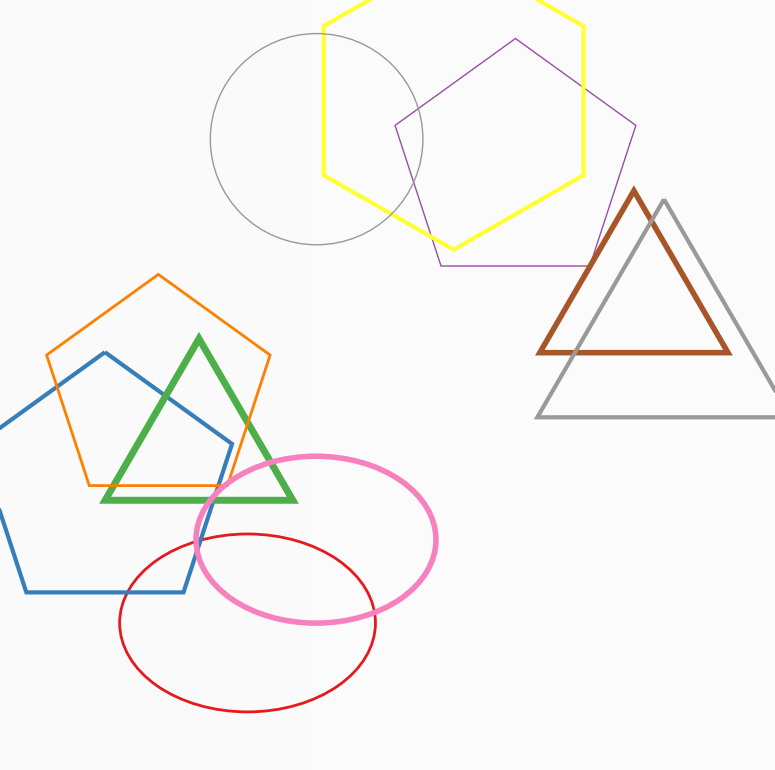[{"shape": "oval", "thickness": 1, "radius": 0.83, "center": [0.319, 0.191]}, {"shape": "pentagon", "thickness": 1.5, "radius": 0.86, "center": [0.135, 0.37]}, {"shape": "triangle", "thickness": 2.5, "radius": 0.7, "center": [0.257, 0.42]}, {"shape": "pentagon", "thickness": 0.5, "radius": 0.82, "center": [0.665, 0.787]}, {"shape": "pentagon", "thickness": 1, "radius": 0.76, "center": [0.204, 0.492]}, {"shape": "hexagon", "thickness": 1.5, "radius": 0.97, "center": [0.585, 0.869]}, {"shape": "triangle", "thickness": 2, "radius": 0.7, "center": [0.818, 0.612]}, {"shape": "oval", "thickness": 2, "radius": 0.77, "center": [0.408, 0.299]}, {"shape": "circle", "thickness": 0.5, "radius": 0.69, "center": [0.409, 0.819]}, {"shape": "triangle", "thickness": 1.5, "radius": 0.94, "center": [0.857, 0.552]}]